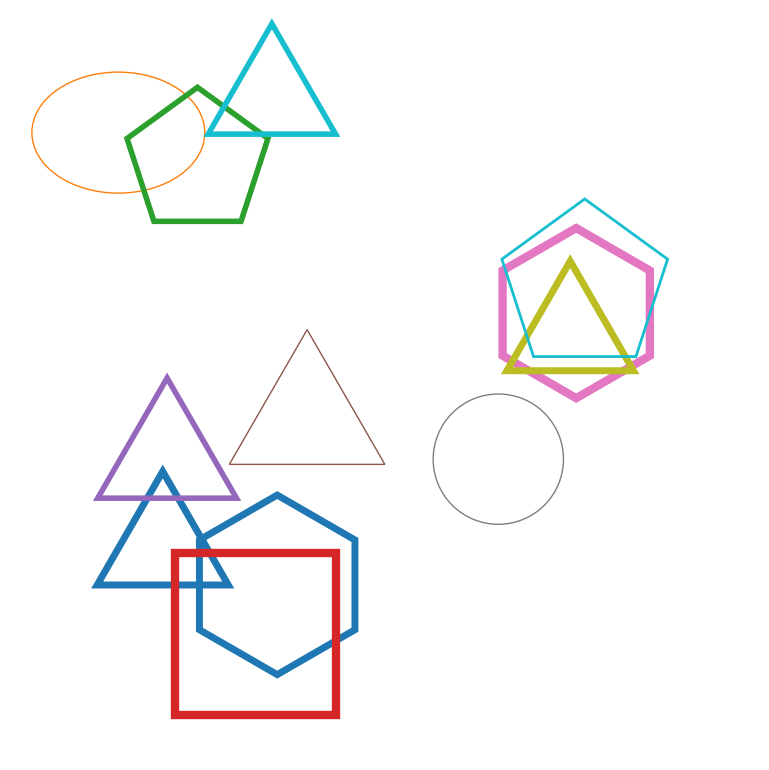[{"shape": "triangle", "thickness": 2.5, "radius": 0.49, "center": [0.211, 0.289]}, {"shape": "hexagon", "thickness": 2.5, "radius": 0.58, "center": [0.36, 0.24]}, {"shape": "oval", "thickness": 0.5, "radius": 0.56, "center": [0.154, 0.828]}, {"shape": "pentagon", "thickness": 2, "radius": 0.48, "center": [0.256, 0.79]}, {"shape": "square", "thickness": 3, "radius": 0.52, "center": [0.332, 0.176]}, {"shape": "triangle", "thickness": 2, "radius": 0.52, "center": [0.217, 0.405]}, {"shape": "triangle", "thickness": 0.5, "radius": 0.58, "center": [0.399, 0.455]}, {"shape": "hexagon", "thickness": 3, "radius": 0.55, "center": [0.748, 0.593]}, {"shape": "circle", "thickness": 0.5, "radius": 0.42, "center": [0.647, 0.404]}, {"shape": "triangle", "thickness": 2.5, "radius": 0.47, "center": [0.741, 0.566]}, {"shape": "triangle", "thickness": 2, "radius": 0.48, "center": [0.353, 0.874]}, {"shape": "pentagon", "thickness": 1, "radius": 0.57, "center": [0.759, 0.628]}]